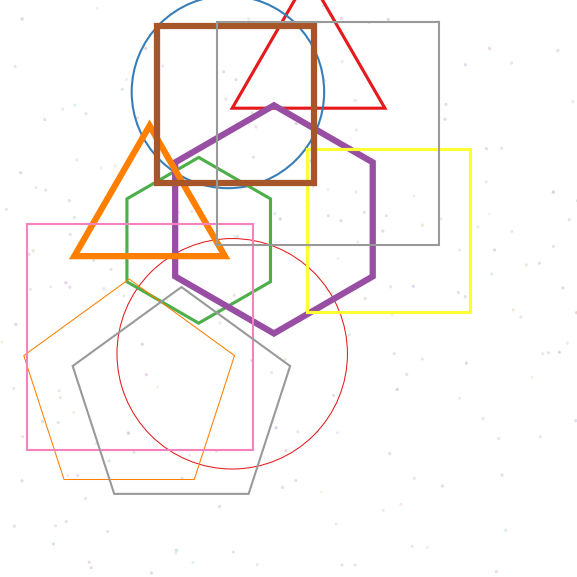[{"shape": "triangle", "thickness": 1.5, "radius": 0.76, "center": [0.534, 0.888]}, {"shape": "circle", "thickness": 0.5, "radius": 1.0, "center": [0.402, 0.387]}, {"shape": "circle", "thickness": 1, "radius": 0.83, "center": [0.395, 0.84]}, {"shape": "hexagon", "thickness": 1.5, "radius": 0.72, "center": [0.344, 0.583]}, {"shape": "hexagon", "thickness": 3, "radius": 0.99, "center": [0.474, 0.619]}, {"shape": "triangle", "thickness": 3, "radius": 0.75, "center": [0.259, 0.631]}, {"shape": "pentagon", "thickness": 0.5, "radius": 0.96, "center": [0.224, 0.324]}, {"shape": "square", "thickness": 1.5, "radius": 0.71, "center": [0.672, 0.6]}, {"shape": "square", "thickness": 3, "radius": 0.68, "center": [0.408, 0.818]}, {"shape": "square", "thickness": 1, "radius": 0.98, "center": [0.242, 0.416]}, {"shape": "pentagon", "thickness": 1, "radius": 0.99, "center": [0.314, 0.304]}, {"shape": "square", "thickness": 1, "radius": 0.96, "center": [0.568, 0.768]}]